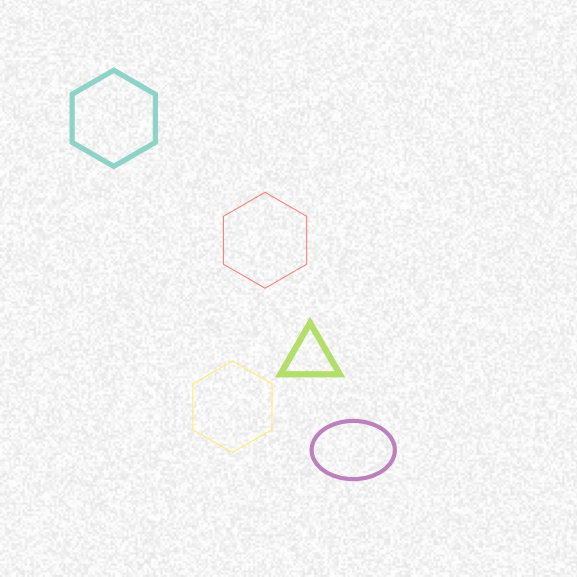[{"shape": "hexagon", "thickness": 2.5, "radius": 0.42, "center": [0.197, 0.794]}, {"shape": "hexagon", "thickness": 0.5, "radius": 0.42, "center": [0.459, 0.583]}, {"shape": "triangle", "thickness": 3, "radius": 0.3, "center": [0.537, 0.381]}, {"shape": "oval", "thickness": 2, "radius": 0.36, "center": [0.612, 0.22]}, {"shape": "hexagon", "thickness": 0.5, "radius": 0.4, "center": [0.402, 0.295]}]